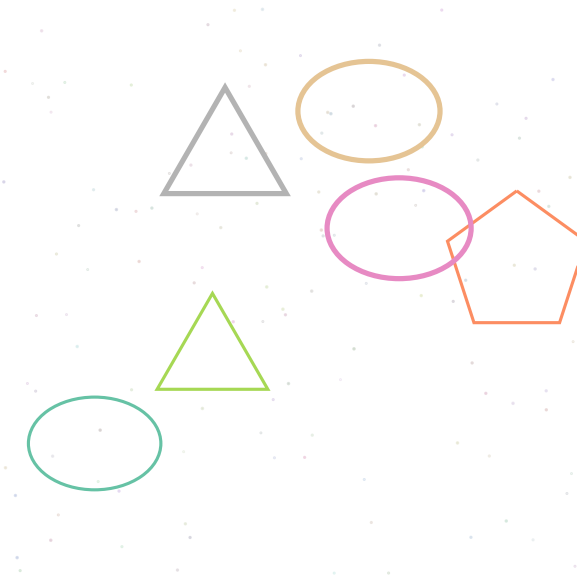[{"shape": "oval", "thickness": 1.5, "radius": 0.57, "center": [0.164, 0.231]}, {"shape": "pentagon", "thickness": 1.5, "radius": 0.63, "center": [0.895, 0.542]}, {"shape": "oval", "thickness": 2.5, "radius": 0.62, "center": [0.691, 0.604]}, {"shape": "triangle", "thickness": 1.5, "radius": 0.55, "center": [0.368, 0.38]}, {"shape": "oval", "thickness": 2.5, "radius": 0.62, "center": [0.639, 0.807]}, {"shape": "triangle", "thickness": 2.5, "radius": 0.61, "center": [0.39, 0.725]}]